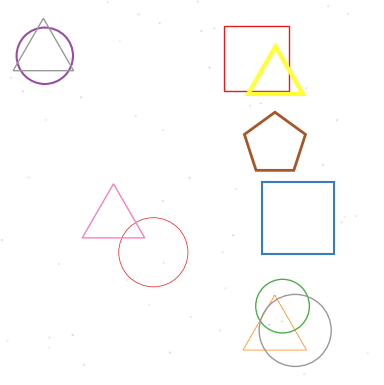[{"shape": "circle", "thickness": 0.5, "radius": 0.45, "center": [0.398, 0.345]}, {"shape": "square", "thickness": 1, "radius": 0.42, "center": [0.666, 0.848]}, {"shape": "square", "thickness": 1.5, "radius": 0.47, "center": [0.773, 0.433]}, {"shape": "circle", "thickness": 1, "radius": 0.35, "center": [0.734, 0.205]}, {"shape": "circle", "thickness": 1.5, "radius": 0.37, "center": [0.116, 0.855]}, {"shape": "triangle", "thickness": 0.5, "radius": 0.48, "center": [0.714, 0.138]}, {"shape": "triangle", "thickness": 3, "radius": 0.41, "center": [0.716, 0.797]}, {"shape": "pentagon", "thickness": 2, "radius": 0.42, "center": [0.714, 0.625]}, {"shape": "triangle", "thickness": 1, "radius": 0.47, "center": [0.295, 0.429]}, {"shape": "triangle", "thickness": 1, "radius": 0.45, "center": [0.113, 0.862]}, {"shape": "circle", "thickness": 1, "radius": 0.47, "center": [0.767, 0.142]}]